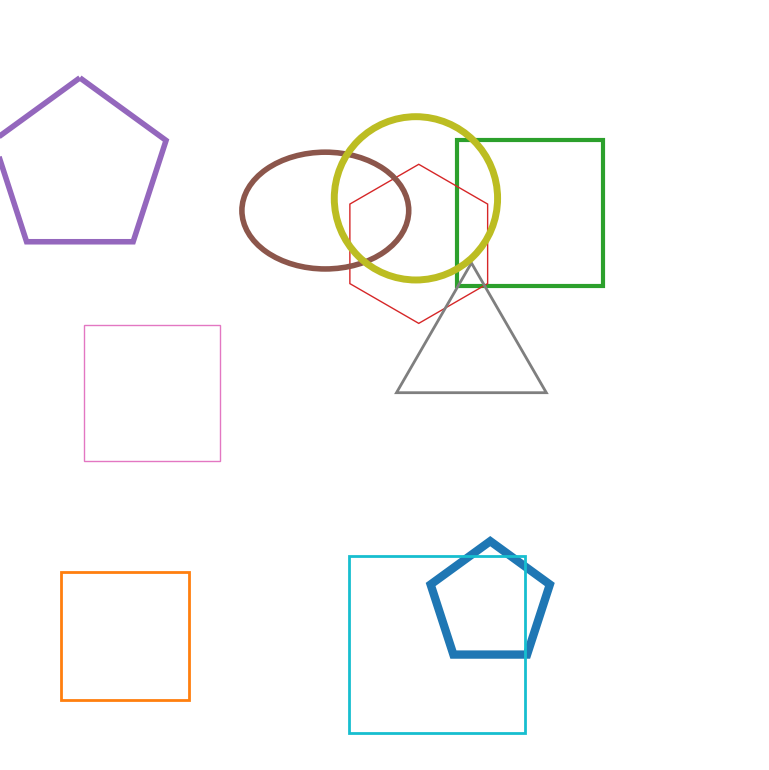[{"shape": "pentagon", "thickness": 3, "radius": 0.41, "center": [0.637, 0.216]}, {"shape": "square", "thickness": 1, "radius": 0.42, "center": [0.162, 0.174]}, {"shape": "square", "thickness": 1.5, "radius": 0.48, "center": [0.688, 0.723]}, {"shape": "hexagon", "thickness": 0.5, "radius": 0.52, "center": [0.544, 0.683]}, {"shape": "pentagon", "thickness": 2, "radius": 0.59, "center": [0.104, 0.781]}, {"shape": "oval", "thickness": 2, "radius": 0.54, "center": [0.422, 0.727]}, {"shape": "square", "thickness": 0.5, "radius": 0.44, "center": [0.197, 0.489]}, {"shape": "triangle", "thickness": 1, "radius": 0.56, "center": [0.612, 0.546]}, {"shape": "circle", "thickness": 2.5, "radius": 0.53, "center": [0.54, 0.742]}, {"shape": "square", "thickness": 1, "radius": 0.57, "center": [0.568, 0.163]}]